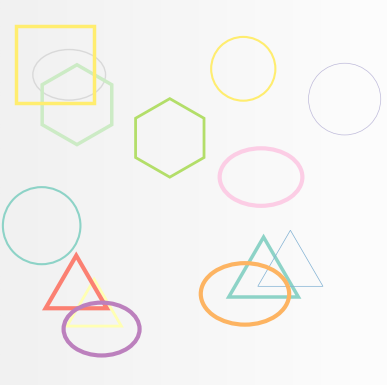[{"shape": "circle", "thickness": 1.5, "radius": 0.5, "center": [0.108, 0.414]}, {"shape": "triangle", "thickness": 2.5, "radius": 0.52, "center": [0.68, 0.28]}, {"shape": "triangle", "thickness": 2, "radius": 0.41, "center": [0.243, 0.194]}, {"shape": "circle", "thickness": 0.5, "radius": 0.47, "center": [0.889, 0.743]}, {"shape": "triangle", "thickness": 3, "radius": 0.46, "center": [0.197, 0.245]}, {"shape": "triangle", "thickness": 0.5, "radius": 0.49, "center": [0.749, 0.305]}, {"shape": "oval", "thickness": 3, "radius": 0.57, "center": [0.632, 0.237]}, {"shape": "hexagon", "thickness": 2, "radius": 0.51, "center": [0.438, 0.642]}, {"shape": "oval", "thickness": 3, "radius": 0.53, "center": [0.674, 0.54]}, {"shape": "oval", "thickness": 1, "radius": 0.47, "center": [0.179, 0.806]}, {"shape": "oval", "thickness": 3, "radius": 0.49, "center": [0.262, 0.145]}, {"shape": "hexagon", "thickness": 2.5, "radius": 0.52, "center": [0.199, 0.728]}, {"shape": "circle", "thickness": 1.5, "radius": 0.41, "center": [0.628, 0.821]}, {"shape": "square", "thickness": 2.5, "radius": 0.5, "center": [0.143, 0.832]}]